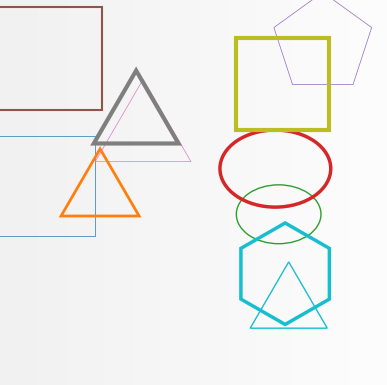[{"shape": "square", "thickness": 0.5, "radius": 0.65, "center": [0.115, 0.517]}, {"shape": "triangle", "thickness": 2, "radius": 0.58, "center": [0.258, 0.497]}, {"shape": "oval", "thickness": 1, "radius": 0.55, "center": [0.719, 0.443]}, {"shape": "oval", "thickness": 2.5, "radius": 0.71, "center": [0.711, 0.562]}, {"shape": "pentagon", "thickness": 0.5, "radius": 0.66, "center": [0.833, 0.887]}, {"shape": "square", "thickness": 1.5, "radius": 0.67, "center": [0.129, 0.847]}, {"shape": "triangle", "thickness": 0.5, "radius": 0.71, "center": [0.369, 0.651]}, {"shape": "triangle", "thickness": 3, "radius": 0.63, "center": [0.351, 0.69]}, {"shape": "square", "thickness": 3, "radius": 0.6, "center": [0.729, 0.782]}, {"shape": "hexagon", "thickness": 2.5, "radius": 0.66, "center": [0.736, 0.289]}, {"shape": "triangle", "thickness": 1, "radius": 0.57, "center": [0.745, 0.205]}]